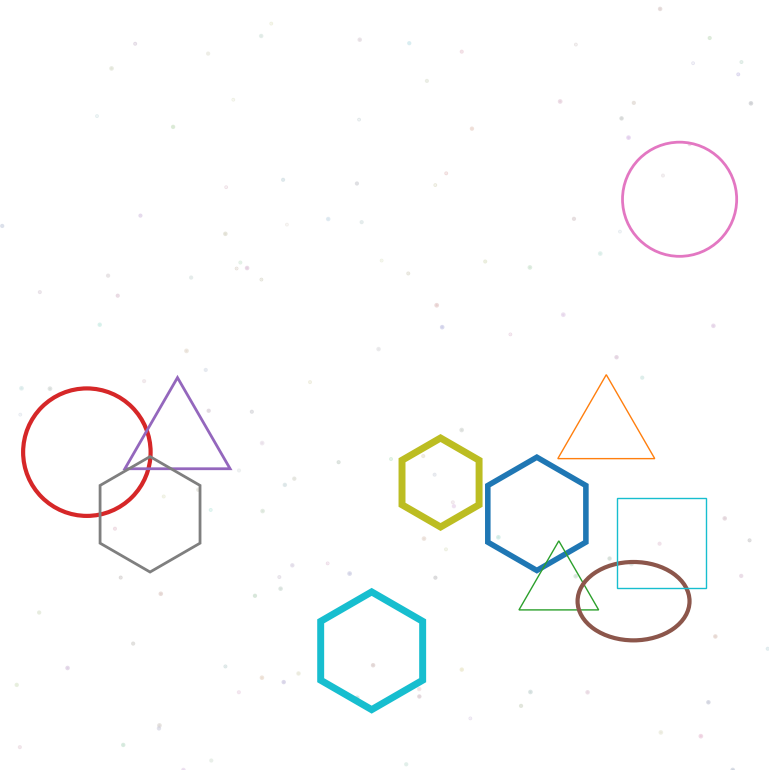[{"shape": "hexagon", "thickness": 2, "radius": 0.37, "center": [0.697, 0.333]}, {"shape": "triangle", "thickness": 0.5, "radius": 0.36, "center": [0.787, 0.441]}, {"shape": "triangle", "thickness": 0.5, "radius": 0.3, "center": [0.726, 0.238]}, {"shape": "circle", "thickness": 1.5, "radius": 0.41, "center": [0.113, 0.413]}, {"shape": "triangle", "thickness": 1, "radius": 0.39, "center": [0.231, 0.431]}, {"shape": "oval", "thickness": 1.5, "radius": 0.36, "center": [0.823, 0.219]}, {"shape": "circle", "thickness": 1, "radius": 0.37, "center": [0.883, 0.741]}, {"shape": "hexagon", "thickness": 1, "radius": 0.37, "center": [0.195, 0.332]}, {"shape": "hexagon", "thickness": 2.5, "radius": 0.29, "center": [0.572, 0.373]}, {"shape": "square", "thickness": 0.5, "radius": 0.29, "center": [0.859, 0.295]}, {"shape": "hexagon", "thickness": 2.5, "radius": 0.38, "center": [0.483, 0.155]}]